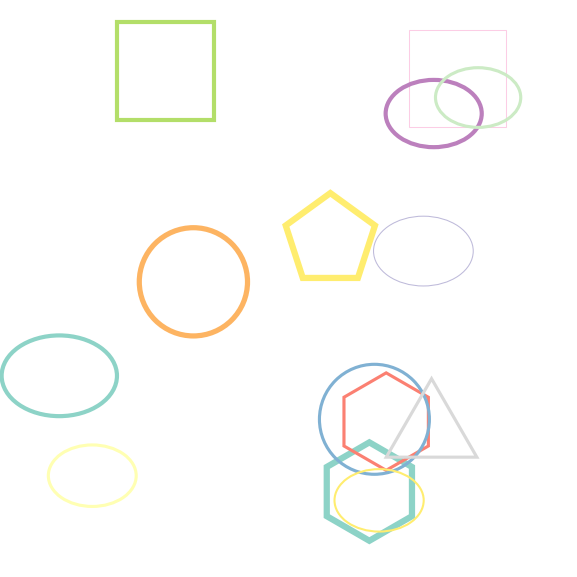[{"shape": "oval", "thickness": 2, "radius": 0.5, "center": [0.103, 0.348]}, {"shape": "hexagon", "thickness": 3, "radius": 0.43, "center": [0.64, 0.148]}, {"shape": "oval", "thickness": 1.5, "radius": 0.38, "center": [0.16, 0.175]}, {"shape": "oval", "thickness": 0.5, "radius": 0.43, "center": [0.733, 0.564]}, {"shape": "hexagon", "thickness": 1.5, "radius": 0.42, "center": [0.669, 0.269]}, {"shape": "circle", "thickness": 1.5, "radius": 0.48, "center": [0.648, 0.273]}, {"shape": "circle", "thickness": 2.5, "radius": 0.47, "center": [0.335, 0.511]}, {"shape": "square", "thickness": 2, "radius": 0.42, "center": [0.286, 0.876]}, {"shape": "square", "thickness": 0.5, "radius": 0.42, "center": [0.792, 0.864]}, {"shape": "triangle", "thickness": 1.5, "radius": 0.45, "center": [0.747, 0.253]}, {"shape": "oval", "thickness": 2, "radius": 0.42, "center": [0.751, 0.803]}, {"shape": "oval", "thickness": 1.5, "radius": 0.37, "center": [0.828, 0.83]}, {"shape": "oval", "thickness": 1, "radius": 0.39, "center": [0.656, 0.133]}, {"shape": "pentagon", "thickness": 3, "radius": 0.41, "center": [0.572, 0.584]}]